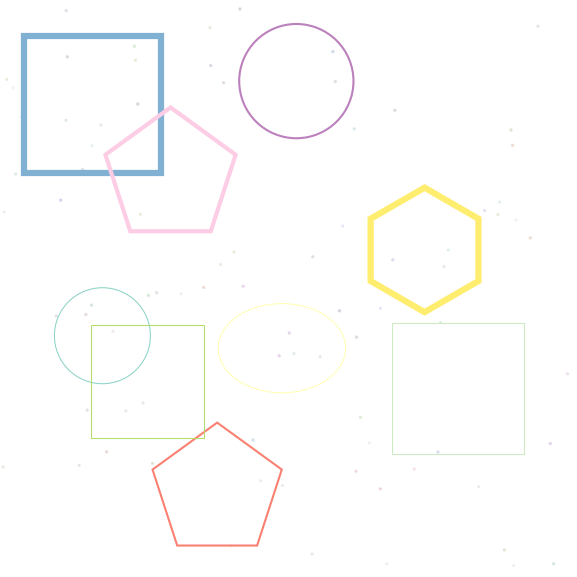[{"shape": "circle", "thickness": 0.5, "radius": 0.42, "center": [0.177, 0.418]}, {"shape": "oval", "thickness": 0.5, "radius": 0.55, "center": [0.488, 0.396]}, {"shape": "pentagon", "thickness": 1, "radius": 0.59, "center": [0.376, 0.15]}, {"shape": "square", "thickness": 3, "radius": 0.59, "center": [0.16, 0.818]}, {"shape": "square", "thickness": 0.5, "radius": 0.49, "center": [0.255, 0.339]}, {"shape": "pentagon", "thickness": 2, "radius": 0.59, "center": [0.295, 0.695]}, {"shape": "circle", "thickness": 1, "radius": 0.49, "center": [0.513, 0.859]}, {"shape": "square", "thickness": 0.5, "radius": 0.57, "center": [0.793, 0.326]}, {"shape": "hexagon", "thickness": 3, "radius": 0.54, "center": [0.735, 0.566]}]